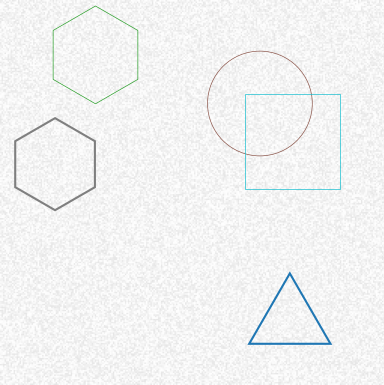[{"shape": "triangle", "thickness": 1.5, "radius": 0.61, "center": [0.753, 0.168]}, {"shape": "hexagon", "thickness": 0.5, "radius": 0.64, "center": [0.248, 0.857]}, {"shape": "circle", "thickness": 0.5, "radius": 0.68, "center": [0.675, 0.731]}, {"shape": "hexagon", "thickness": 1.5, "radius": 0.6, "center": [0.143, 0.574]}, {"shape": "square", "thickness": 0.5, "radius": 0.61, "center": [0.759, 0.633]}]